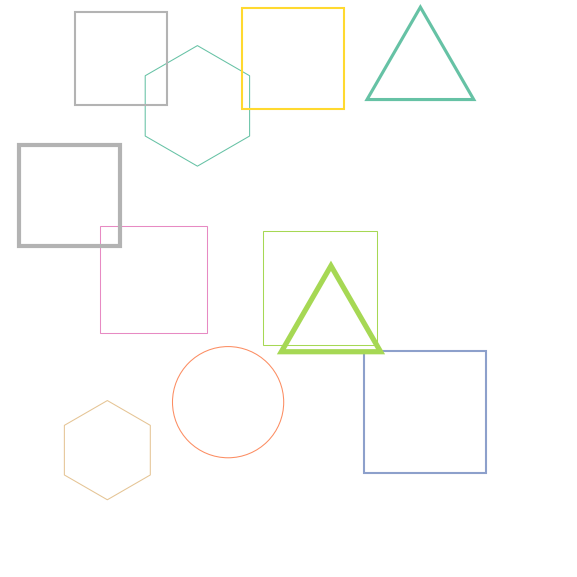[{"shape": "hexagon", "thickness": 0.5, "radius": 0.52, "center": [0.342, 0.816]}, {"shape": "triangle", "thickness": 1.5, "radius": 0.53, "center": [0.728, 0.88]}, {"shape": "circle", "thickness": 0.5, "radius": 0.48, "center": [0.395, 0.303]}, {"shape": "square", "thickness": 1, "radius": 0.53, "center": [0.735, 0.285]}, {"shape": "square", "thickness": 0.5, "radius": 0.47, "center": [0.266, 0.515]}, {"shape": "triangle", "thickness": 2.5, "radius": 0.5, "center": [0.573, 0.44]}, {"shape": "square", "thickness": 0.5, "radius": 0.49, "center": [0.554, 0.5]}, {"shape": "square", "thickness": 1, "radius": 0.44, "center": [0.507, 0.898]}, {"shape": "hexagon", "thickness": 0.5, "radius": 0.43, "center": [0.186, 0.22]}, {"shape": "square", "thickness": 2, "radius": 0.44, "center": [0.12, 0.661]}, {"shape": "square", "thickness": 1, "radius": 0.4, "center": [0.21, 0.897]}]